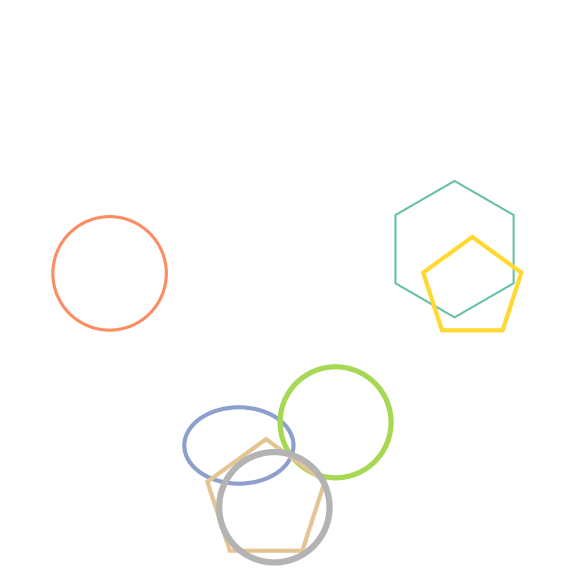[{"shape": "hexagon", "thickness": 1, "radius": 0.59, "center": [0.787, 0.568]}, {"shape": "circle", "thickness": 1.5, "radius": 0.49, "center": [0.19, 0.526]}, {"shape": "oval", "thickness": 2, "radius": 0.47, "center": [0.414, 0.228]}, {"shape": "circle", "thickness": 2.5, "radius": 0.48, "center": [0.581, 0.268]}, {"shape": "pentagon", "thickness": 2, "radius": 0.45, "center": [0.818, 0.499]}, {"shape": "pentagon", "thickness": 2, "radius": 0.53, "center": [0.461, 0.132]}, {"shape": "circle", "thickness": 3, "radius": 0.48, "center": [0.475, 0.121]}]